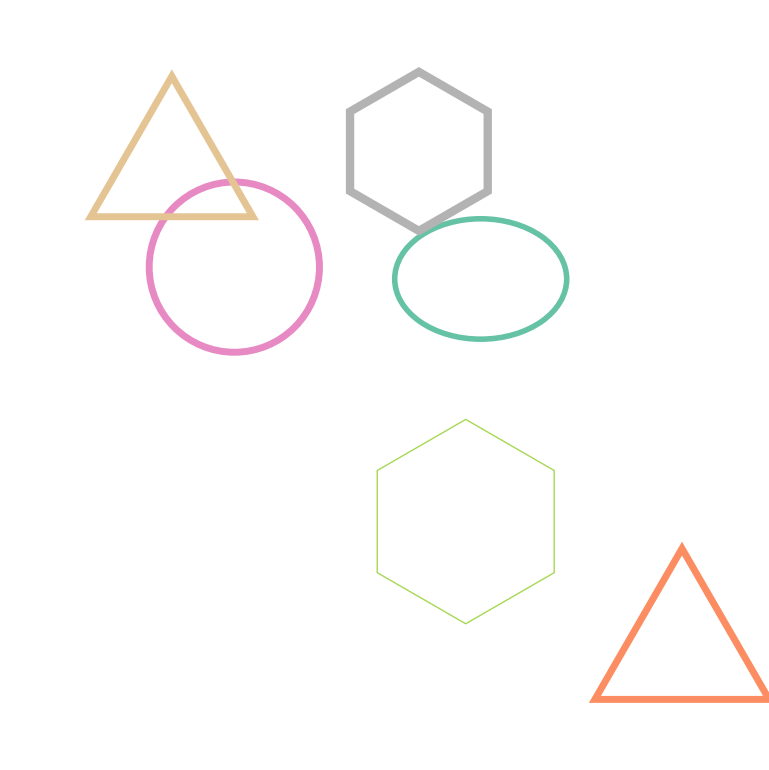[{"shape": "oval", "thickness": 2, "radius": 0.56, "center": [0.624, 0.638]}, {"shape": "triangle", "thickness": 2.5, "radius": 0.65, "center": [0.886, 0.157]}, {"shape": "circle", "thickness": 2.5, "radius": 0.55, "center": [0.304, 0.653]}, {"shape": "hexagon", "thickness": 0.5, "radius": 0.66, "center": [0.605, 0.323]}, {"shape": "triangle", "thickness": 2.5, "radius": 0.61, "center": [0.223, 0.779]}, {"shape": "hexagon", "thickness": 3, "radius": 0.52, "center": [0.544, 0.803]}]